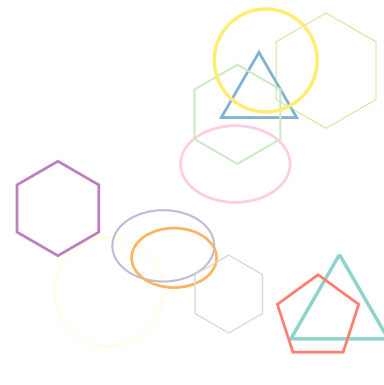[{"shape": "triangle", "thickness": 2.5, "radius": 0.73, "center": [0.882, 0.193]}, {"shape": "circle", "thickness": 0.5, "radius": 0.71, "center": [0.282, 0.241]}, {"shape": "oval", "thickness": 1.5, "radius": 0.66, "center": [0.424, 0.361]}, {"shape": "pentagon", "thickness": 2, "radius": 0.56, "center": [0.826, 0.175]}, {"shape": "triangle", "thickness": 2, "radius": 0.56, "center": [0.673, 0.751]}, {"shape": "oval", "thickness": 2, "radius": 0.55, "center": [0.452, 0.33]}, {"shape": "hexagon", "thickness": 0.5, "radius": 0.75, "center": [0.847, 0.816]}, {"shape": "oval", "thickness": 2, "radius": 0.71, "center": [0.611, 0.574]}, {"shape": "hexagon", "thickness": 1, "radius": 0.51, "center": [0.594, 0.236]}, {"shape": "hexagon", "thickness": 2, "radius": 0.61, "center": [0.15, 0.458]}, {"shape": "hexagon", "thickness": 1.5, "radius": 0.64, "center": [0.617, 0.703]}, {"shape": "circle", "thickness": 2.5, "radius": 0.67, "center": [0.69, 0.843]}]